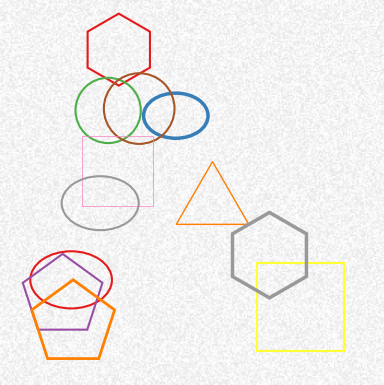[{"shape": "oval", "thickness": 1.5, "radius": 0.53, "center": [0.185, 0.273]}, {"shape": "hexagon", "thickness": 1.5, "radius": 0.47, "center": [0.309, 0.871]}, {"shape": "oval", "thickness": 2.5, "radius": 0.42, "center": [0.457, 0.699]}, {"shape": "circle", "thickness": 1.5, "radius": 0.42, "center": [0.281, 0.713]}, {"shape": "pentagon", "thickness": 1.5, "radius": 0.54, "center": [0.163, 0.232]}, {"shape": "triangle", "thickness": 1, "radius": 0.54, "center": [0.552, 0.472]}, {"shape": "pentagon", "thickness": 2, "radius": 0.57, "center": [0.19, 0.16]}, {"shape": "square", "thickness": 1.5, "radius": 0.57, "center": [0.781, 0.203]}, {"shape": "circle", "thickness": 1.5, "radius": 0.46, "center": [0.362, 0.718]}, {"shape": "square", "thickness": 0.5, "radius": 0.46, "center": [0.305, 0.556]}, {"shape": "oval", "thickness": 1.5, "radius": 0.5, "center": [0.26, 0.472]}, {"shape": "hexagon", "thickness": 2.5, "radius": 0.55, "center": [0.7, 0.337]}]